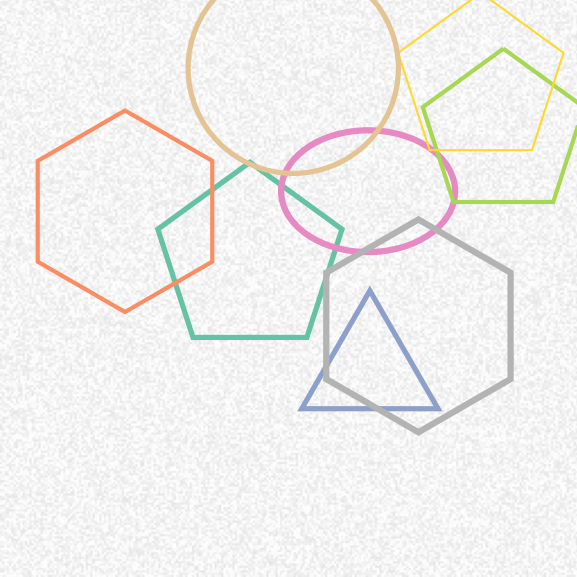[{"shape": "pentagon", "thickness": 2.5, "radius": 0.84, "center": [0.433, 0.55]}, {"shape": "hexagon", "thickness": 2, "radius": 0.87, "center": [0.216, 0.633]}, {"shape": "triangle", "thickness": 2.5, "radius": 0.68, "center": [0.64, 0.359]}, {"shape": "oval", "thickness": 3, "radius": 0.75, "center": [0.637, 0.668]}, {"shape": "pentagon", "thickness": 2, "radius": 0.73, "center": [0.872, 0.768]}, {"shape": "pentagon", "thickness": 1, "radius": 0.75, "center": [0.833, 0.861]}, {"shape": "circle", "thickness": 2.5, "radius": 0.91, "center": [0.508, 0.881]}, {"shape": "hexagon", "thickness": 3, "radius": 0.92, "center": [0.725, 0.435]}]